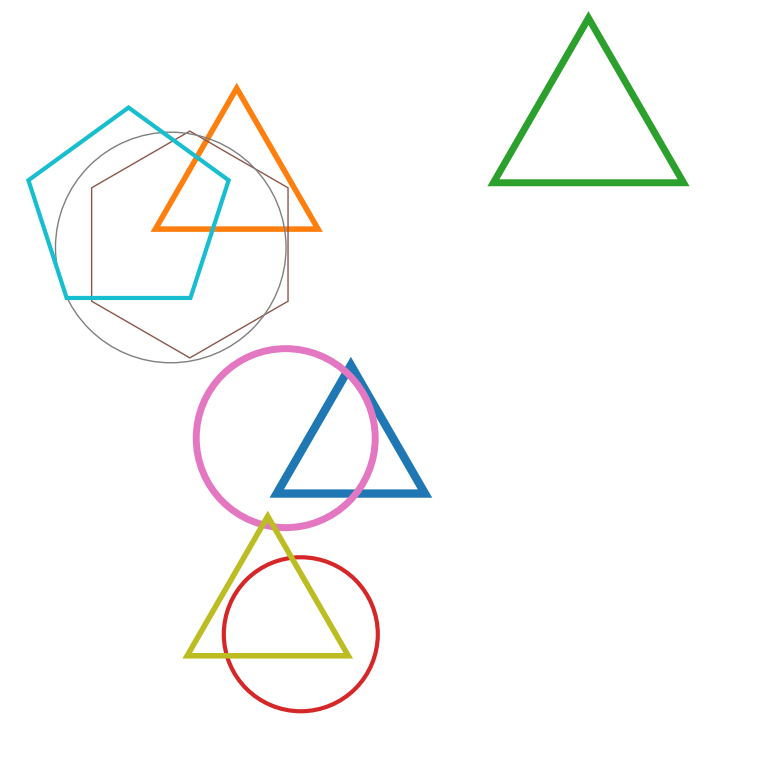[{"shape": "triangle", "thickness": 3, "radius": 0.56, "center": [0.456, 0.415]}, {"shape": "triangle", "thickness": 2, "radius": 0.61, "center": [0.307, 0.763]}, {"shape": "triangle", "thickness": 2.5, "radius": 0.71, "center": [0.764, 0.834]}, {"shape": "circle", "thickness": 1.5, "radius": 0.5, "center": [0.391, 0.176]}, {"shape": "hexagon", "thickness": 0.5, "radius": 0.74, "center": [0.247, 0.682]}, {"shape": "circle", "thickness": 2.5, "radius": 0.58, "center": [0.371, 0.431]}, {"shape": "circle", "thickness": 0.5, "radius": 0.75, "center": [0.222, 0.679]}, {"shape": "triangle", "thickness": 2, "radius": 0.6, "center": [0.348, 0.209]}, {"shape": "pentagon", "thickness": 1.5, "radius": 0.68, "center": [0.167, 0.724]}]